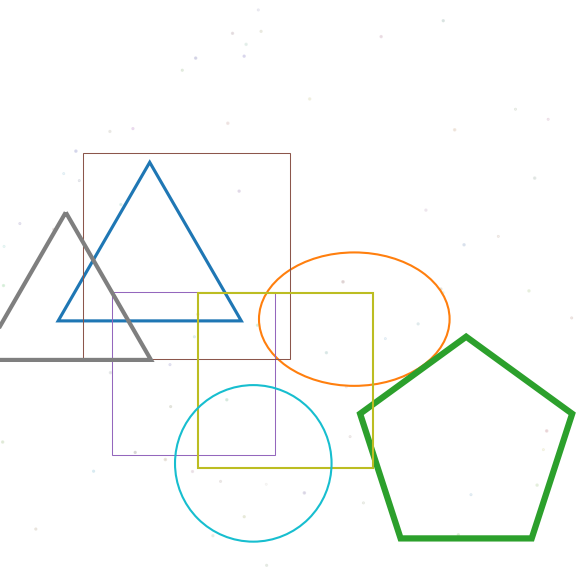[{"shape": "triangle", "thickness": 1.5, "radius": 0.92, "center": [0.259, 0.535]}, {"shape": "oval", "thickness": 1, "radius": 0.83, "center": [0.613, 0.447]}, {"shape": "pentagon", "thickness": 3, "radius": 0.97, "center": [0.807, 0.223]}, {"shape": "square", "thickness": 0.5, "radius": 0.71, "center": [0.334, 0.352]}, {"shape": "square", "thickness": 0.5, "radius": 0.89, "center": [0.323, 0.556]}, {"shape": "triangle", "thickness": 2, "radius": 0.85, "center": [0.114, 0.461]}, {"shape": "square", "thickness": 1, "radius": 0.76, "center": [0.495, 0.341]}, {"shape": "circle", "thickness": 1, "radius": 0.68, "center": [0.439, 0.197]}]